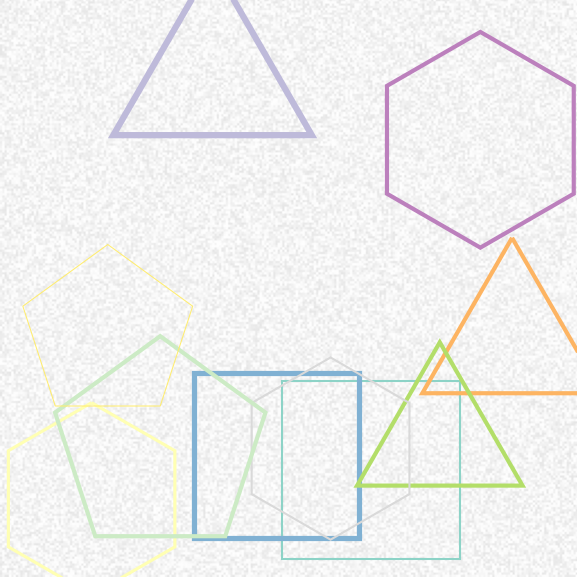[{"shape": "square", "thickness": 1, "radius": 0.77, "center": [0.642, 0.185]}, {"shape": "hexagon", "thickness": 1.5, "radius": 0.83, "center": [0.159, 0.135]}, {"shape": "triangle", "thickness": 3, "radius": 0.99, "center": [0.368, 0.864]}, {"shape": "square", "thickness": 2.5, "radius": 0.71, "center": [0.479, 0.21]}, {"shape": "triangle", "thickness": 2, "radius": 0.9, "center": [0.887, 0.408]}, {"shape": "triangle", "thickness": 2, "radius": 0.83, "center": [0.762, 0.241]}, {"shape": "hexagon", "thickness": 1, "radius": 0.79, "center": [0.572, 0.222]}, {"shape": "hexagon", "thickness": 2, "radius": 0.93, "center": [0.832, 0.757]}, {"shape": "pentagon", "thickness": 2, "radius": 0.96, "center": [0.277, 0.226]}, {"shape": "pentagon", "thickness": 0.5, "radius": 0.77, "center": [0.187, 0.421]}]